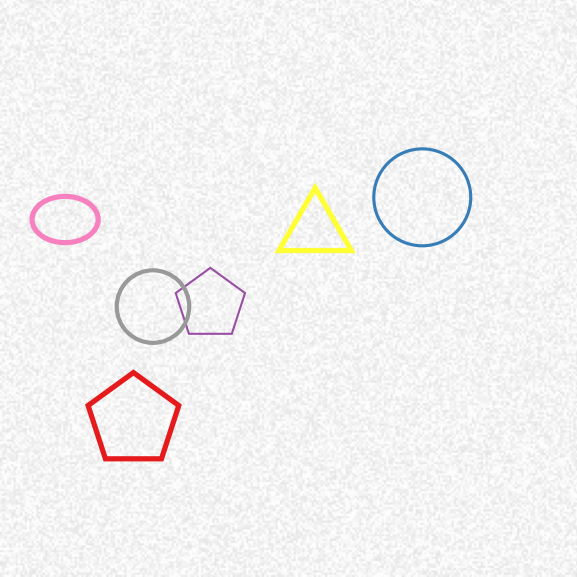[{"shape": "pentagon", "thickness": 2.5, "radius": 0.41, "center": [0.231, 0.271]}, {"shape": "circle", "thickness": 1.5, "radius": 0.42, "center": [0.731, 0.657]}, {"shape": "pentagon", "thickness": 1, "radius": 0.32, "center": [0.364, 0.472]}, {"shape": "triangle", "thickness": 2.5, "radius": 0.36, "center": [0.546, 0.602]}, {"shape": "oval", "thickness": 2.5, "radius": 0.29, "center": [0.113, 0.619]}, {"shape": "circle", "thickness": 2, "radius": 0.31, "center": [0.265, 0.468]}]